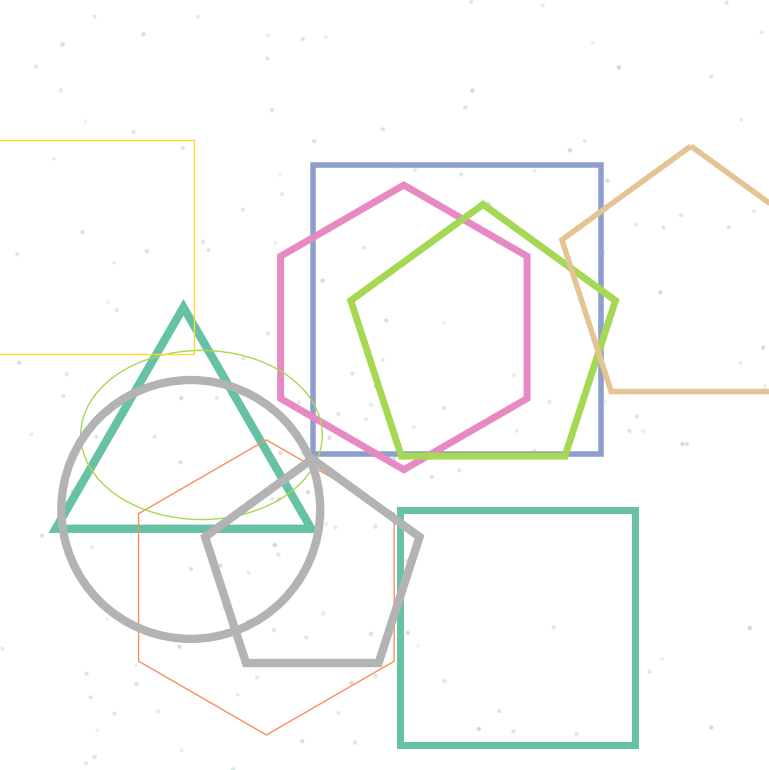[{"shape": "square", "thickness": 2.5, "radius": 0.76, "center": [0.672, 0.185]}, {"shape": "triangle", "thickness": 3, "radius": 0.96, "center": [0.238, 0.409]}, {"shape": "hexagon", "thickness": 0.5, "radius": 0.96, "center": [0.346, 0.237]}, {"shape": "square", "thickness": 2, "radius": 0.94, "center": [0.594, 0.598]}, {"shape": "hexagon", "thickness": 2.5, "radius": 0.92, "center": [0.524, 0.575]}, {"shape": "oval", "thickness": 0.5, "radius": 0.78, "center": [0.262, 0.435]}, {"shape": "pentagon", "thickness": 2.5, "radius": 0.9, "center": [0.627, 0.554]}, {"shape": "square", "thickness": 0.5, "radius": 0.69, "center": [0.113, 0.679]}, {"shape": "pentagon", "thickness": 2, "radius": 0.88, "center": [0.897, 0.634]}, {"shape": "circle", "thickness": 3, "radius": 0.84, "center": [0.248, 0.338]}, {"shape": "pentagon", "thickness": 3, "radius": 0.73, "center": [0.406, 0.257]}]